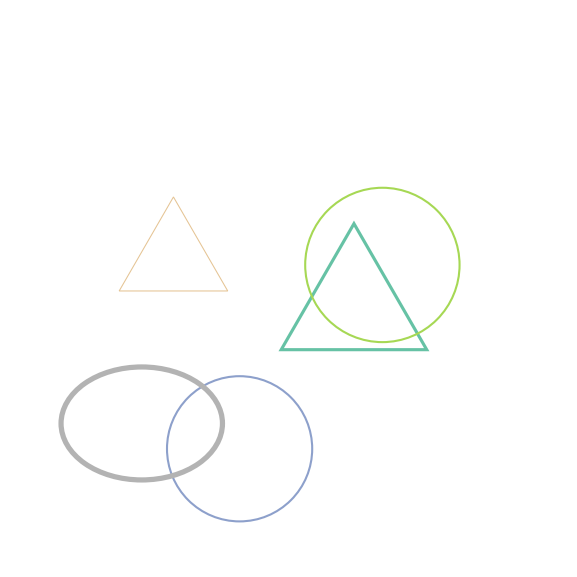[{"shape": "triangle", "thickness": 1.5, "radius": 0.73, "center": [0.613, 0.466]}, {"shape": "circle", "thickness": 1, "radius": 0.63, "center": [0.415, 0.222]}, {"shape": "circle", "thickness": 1, "radius": 0.67, "center": [0.662, 0.54]}, {"shape": "triangle", "thickness": 0.5, "radius": 0.54, "center": [0.3, 0.55]}, {"shape": "oval", "thickness": 2.5, "radius": 0.7, "center": [0.245, 0.266]}]